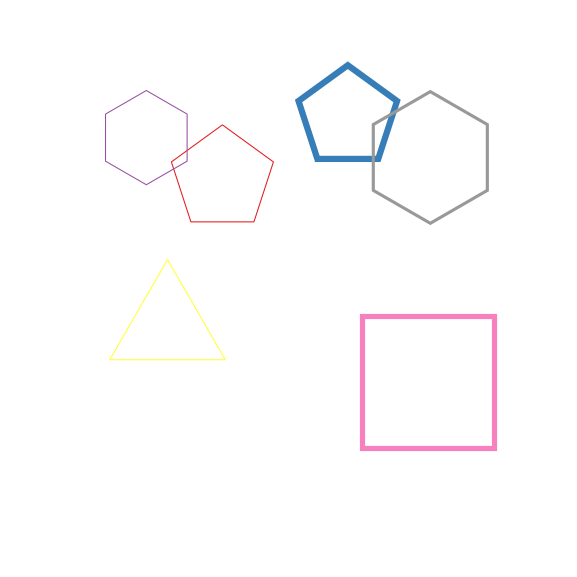[{"shape": "pentagon", "thickness": 0.5, "radius": 0.46, "center": [0.385, 0.69]}, {"shape": "pentagon", "thickness": 3, "radius": 0.45, "center": [0.602, 0.797]}, {"shape": "hexagon", "thickness": 0.5, "radius": 0.41, "center": [0.253, 0.761]}, {"shape": "triangle", "thickness": 0.5, "radius": 0.58, "center": [0.29, 0.434]}, {"shape": "square", "thickness": 2.5, "radius": 0.57, "center": [0.741, 0.338]}, {"shape": "hexagon", "thickness": 1.5, "radius": 0.57, "center": [0.745, 0.726]}]